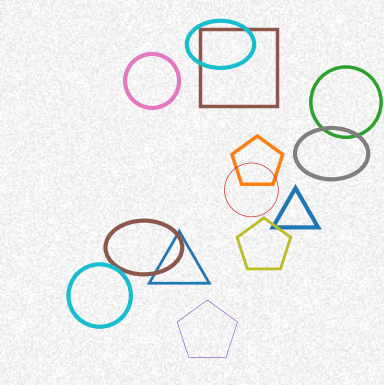[{"shape": "triangle", "thickness": 3, "radius": 0.34, "center": [0.768, 0.443]}, {"shape": "triangle", "thickness": 2, "radius": 0.45, "center": [0.466, 0.309]}, {"shape": "pentagon", "thickness": 2.5, "radius": 0.35, "center": [0.668, 0.578]}, {"shape": "circle", "thickness": 2.5, "radius": 0.46, "center": [0.899, 0.735]}, {"shape": "circle", "thickness": 0.5, "radius": 0.35, "center": [0.653, 0.507]}, {"shape": "pentagon", "thickness": 0.5, "radius": 0.41, "center": [0.539, 0.138]}, {"shape": "oval", "thickness": 3, "radius": 0.5, "center": [0.374, 0.357]}, {"shape": "square", "thickness": 2.5, "radius": 0.5, "center": [0.619, 0.824]}, {"shape": "circle", "thickness": 3, "radius": 0.35, "center": [0.395, 0.79]}, {"shape": "oval", "thickness": 3, "radius": 0.48, "center": [0.861, 0.601]}, {"shape": "pentagon", "thickness": 2, "radius": 0.37, "center": [0.685, 0.361]}, {"shape": "oval", "thickness": 3, "radius": 0.44, "center": [0.573, 0.885]}, {"shape": "circle", "thickness": 3, "radius": 0.41, "center": [0.259, 0.232]}]